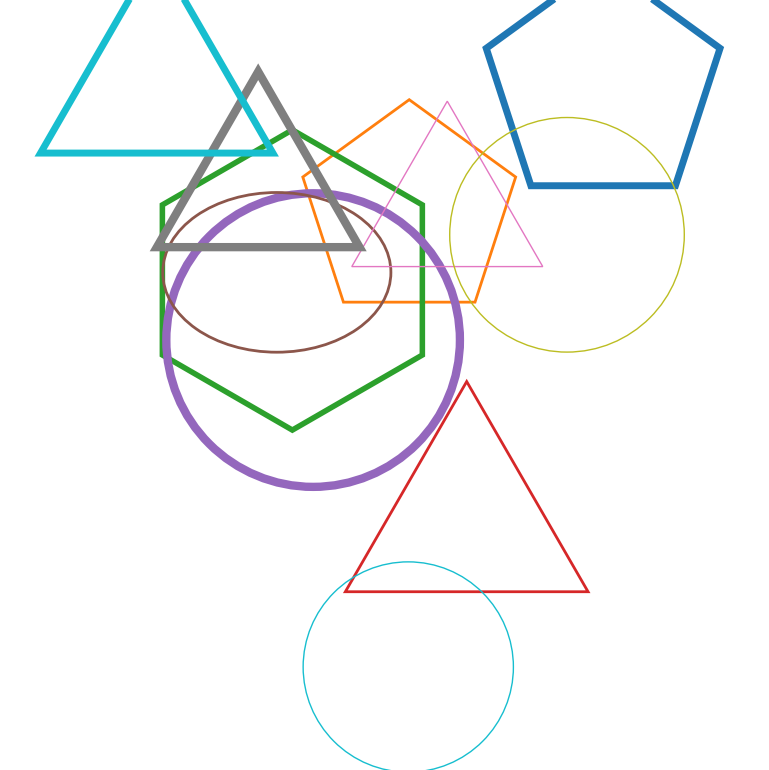[{"shape": "pentagon", "thickness": 2.5, "radius": 0.8, "center": [0.783, 0.888]}, {"shape": "pentagon", "thickness": 1, "radius": 0.73, "center": [0.531, 0.725]}, {"shape": "hexagon", "thickness": 2, "radius": 0.97, "center": [0.38, 0.636]}, {"shape": "triangle", "thickness": 1, "radius": 0.91, "center": [0.606, 0.323]}, {"shape": "circle", "thickness": 3, "radius": 0.95, "center": [0.407, 0.558]}, {"shape": "oval", "thickness": 1, "radius": 0.74, "center": [0.36, 0.646]}, {"shape": "triangle", "thickness": 0.5, "radius": 0.72, "center": [0.581, 0.725]}, {"shape": "triangle", "thickness": 3, "radius": 0.76, "center": [0.335, 0.755]}, {"shape": "circle", "thickness": 0.5, "radius": 0.76, "center": [0.736, 0.695]}, {"shape": "circle", "thickness": 0.5, "radius": 0.68, "center": [0.53, 0.134]}, {"shape": "triangle", "thickness": 2.5, "radius": 0.87, "center": [0.204, 0.888]}]